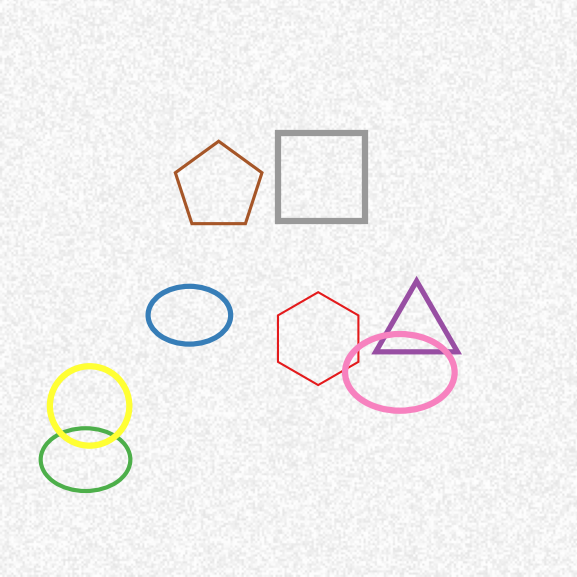[{"shape": "hexagon", "thickness": 1, "radius": 0.4, "center": [0.551, 0.413]}, {"shape": "oval", "thickness": 2.5, "radius": 0.36, "center": [0.328, 0.453]}, {"shape": "oval", "thickness": 2, "radius": 0.39, "center": [0.148, 0.203]}, {"shape": "triangle", "thickness": 2.5, "radius": 0.41, "center": [0.721, 0.431]}, {"shape": "circle", "thickness": 3, "radius": 0.34, "center": [0.155, 0.296]}, {"shape": "pentagon", "thickness": 1.5, "radius": 0.39, "center": [0.379, 0.676]}, {"shape": "oval", "thickness": 3, "radius": 0.47, "center": [0.692, 0.354]}, {"shape": "square", "thickness": 3, "radius": 0.38, "center": [0.557, 0.693]}]